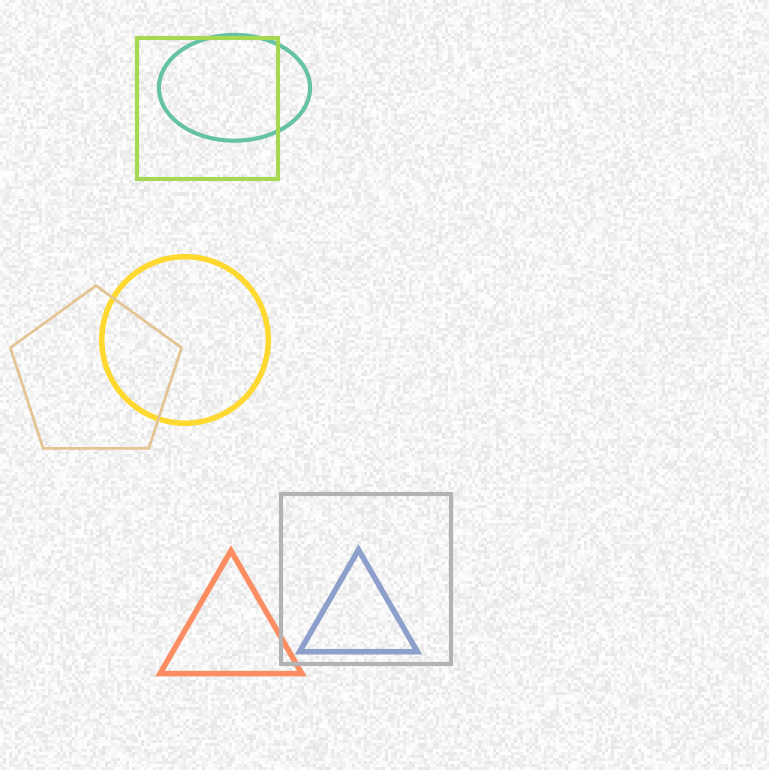[{"shape": "oval", "thickness": 1.5, "radius": 0.49, "center": [0.305, 0.886]}, {"shape": "triangle", "thickness": 2, "radius": 0.53, "center": [0.3, 0.178]}, {"shape": "triangle", "thickness": 2, "radius": 0.44, "center": [0.466, 0.198]}, {"shape": "square", "thickness": 1.5, "radius": 0.46, "center": [0.27, 0.859]}, {"shape": "circle", "thickness": 2, "radius": 0.54, "center": [0.24, 0.559]}, {"shape": "pentagon", "thickness": 1, "radius": 0.58, "center": [0.125, 0.512]}, {"shape": "square", "thickness": 1.5, "radius": 0.55, "center": [0.475, 0.248]}]